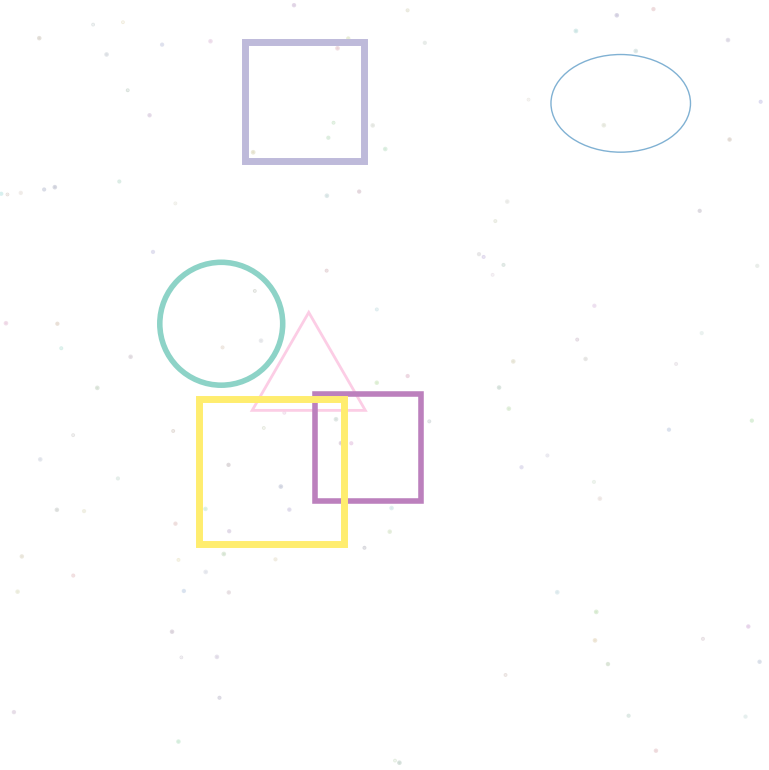[{"shape": "circle", "thickness": 2, "radius": 0.4, "center": [0.287, 0.58]}, {"shape": "square", "thickness": 2.5, "radius": 0.38, "center": [0.395, 0.868]}, {"shape": "oval", "thickness": 0.5, "radius": 0.45, "center": [0.806, 0.866]}, {"shape": "triangle", "thickness": 1, "radius": 0.42, "center": [0.401, 0.509]}, {"shape": "square", "thickness": 2, "radius": 0.35, "center": [0.478, 0.419]}, {"shape": "square", "thickness": 2.5, "radius": 0.47, "center": [0.353, 0.387]}]